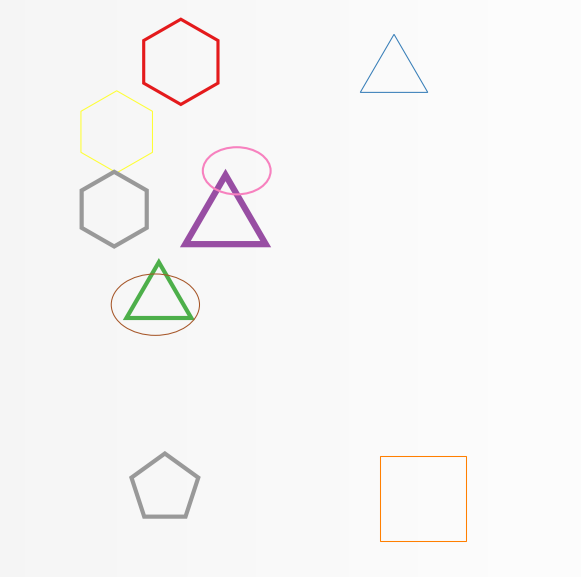[{"shape": "hexagon", "thickness": 1.5, "radius": 0.37, "center": [0.311, 0.892]}, {"shape": "triangle", "thickness": 0.5, "radius": 0.34, "center": [0.678, 0.873]}, {"shape": "triangle", "thickness": 2, "radius": 0.32, "center": [0.273, 0.481]}, {"shape": "triangle", "thickness": 3, "radius": 0.4, "center": [0.388, 0.616]}, {"shape": "square", "thickness": 0.5, "radius": 0.37, "center": [0.728, 0.136]}, {"shape": "hexagon", "thickness": 0.5, "radius": 0.36, "center": [0.201, 0.771]}, {"shape": "oval", "thickness": 0.5, "radius": 0.38, "center": [0.267, 0.472]}, {"shape": "oval", "thickness": 1, "radius": 0.29, "center": [0.407, 0.703]}, {"shape": "hexagon", "thickness": 2, "radius": 0.32, "center": [0.196, 0.637]}, {"shape": "pentagon", "thickness": 2, "radius": 0.3, "center": [0.284, 0.153]}]